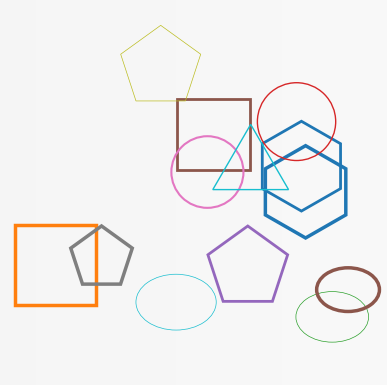[{"shape": "hexagon", "thickness": 2, "radius": 0.58, "center": [0.778, 0.568]}, {"shape": "hexagon", "thickness": 2.5, "radius": 0.6, "center": [0.789, 0.502]}, {"shape": "square", "thickness": 2.5, "radius": 0.52, "center": [0.142, 0.312]}, {"shape": "oval", "thickness": 0.5, "radius": 0.47, "center": [0.857, 0.177]}, {"shape": "circle", "thickness": 1, "radius": 0.51, "center": [0.765, 0.684]}, {"shape": "pentagon", "thickness": 2, "radius": 0.54, "center": [0.639, 0.305]}, {"shape": "square", "thickness": 2, "radius": 0.47, "center": [0.551, 0.651]}, {"shape": "oval", "thickness": 2.5, "radius": 0.41, "center": [0.898, 0.248]}, {"shape": "circle", "thickness": 1.5, "radius": 0.47, "center": [0.535, 0.553]}, {"shape": "pentagon", "thickness": 2.5, "radius": 0.42, "center": [0.262, 0.33]}, {"shape": "pentagon", "thickness": 0.5, "radius": 0.54, "center": [0.415, 0.826]}, {"shape": "triangle", "thickness": 1, "radius": 0.56, "center": [0.647, 0.564]}, {"shape": "oval", "thickness": 0.5, "radius": 0.52, "center": [0.454, 0.215]}]